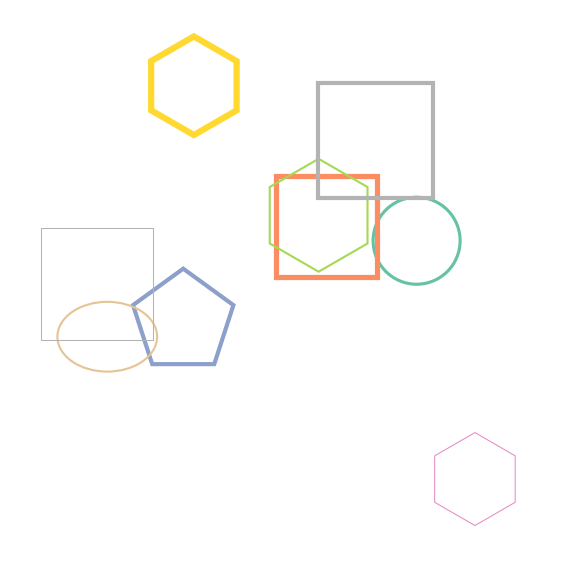[{"shape": "circle", "thickness": 1.5, "radius": 0.38, "center": [0.721, 0.582]}, {"shape": "square", "thickness": 2.5, "radius": 0.44, "center": [0.566, 0.607]}, {"shape": "pentagon", "thickness": 2, "radius": 0.46, "center": [0.317, 0.443]}, {"shape": "hexagon", "thickness": 0.5, "radius": 0.4, "center": [0.822, 0.17]}, {"shape": "hexagon", "thickness": 1, "radius": 0.49, "center": [0.552, 0.626]}, {"shape": "hexagon", "thickness": 3, "radius": 0.43, "center": [0.336, 0.851]}, {"shape": "oval", "thickness": 1, "radius": 0.43, "center": [0.186, 0.416]}, {"shape": "square", "thickness": 2, "radius": 0.5, "center": [0.65, 0.756]}, {"shape": "square", "thickness": 0.5, "radius": 0.48, "center": [0.167, 0.508]}]